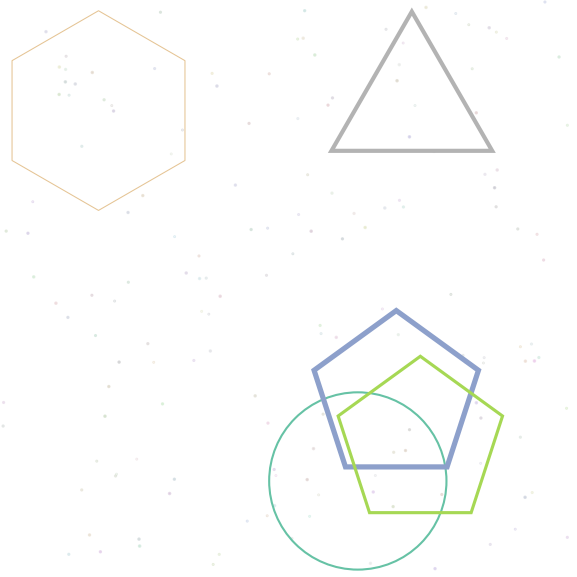[{"shape": "circle", "thickness": 1, "radius": 0.77, "center": [0.62, 0.166]}, {"shape": "pentagon", "thickness": 2.5, "radius": 0.75, "center": [0.686, 0.312]}, {"shape": "pentagon", "thickness": 1.5, "radius": 0.75, "center": [0.728, 0.233]}, {"shape": "hexagon", "thickness": 0.5, "radius": 0.86, "center": [0.171, 0.808]}, {"shape": "triangle", "thickness": 2, "radius": 0.8, "center": [0.713, 0.818]}]